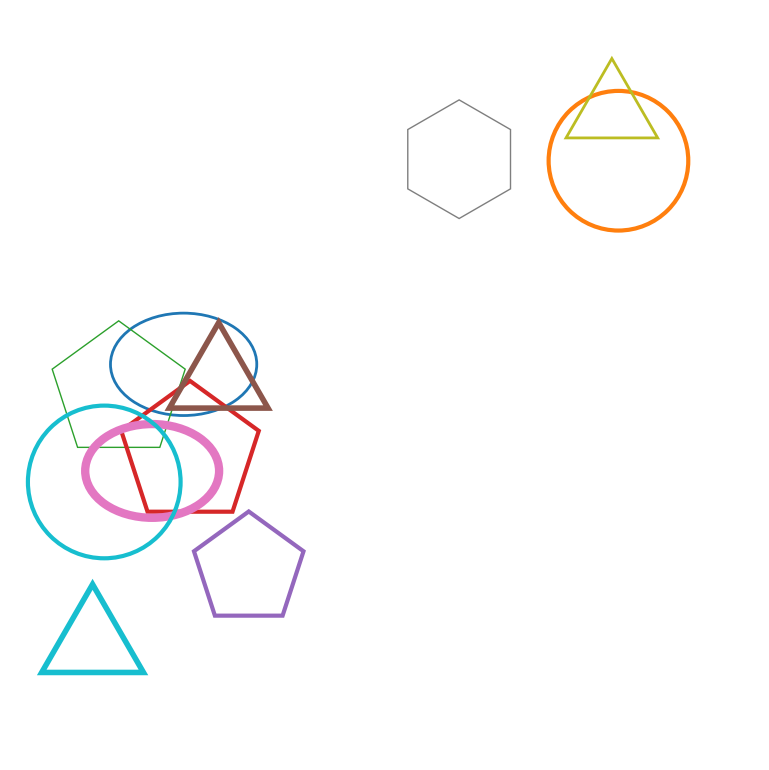[{"shape": "oval", "thickness": 1, "radius": 0.47, "center": [0.238, 0.527]}, {"shape": "circle", "thickness": 1.5, "radius": 0.45, "center": [0.803, 0.791]}, {"shape": "pentagon", "thickness": 0.5, "radius": 0.45, "center": [0.154, 0.492]}, {"shape": "pentagon", "thickness": 1.5, "radius": 0.47, "center": [0.247, 0.411]}, {"shape": "pentagon", "thickness": 1.5, "radius": 0.37, "center": [0.323, 0.261]}, {"shape": "triangle", "thickness": 2, "radius": 0.37, "center": [0.284, 0.507]}, {"shape": "oval", "thickness": 3, "radius": 0.43, "center": [0.198, 0.388]}, {"shape": "hexagon", "thickness": 0.5, "radius": 0.39, "center": [0.596, 0.793]}, {"shape": "triangle", "thickness": 1, "radius": 0.34, "center": [0.795, 0.855]}, {"shape": "triangle", "thickness": 2, "radius": 0.38, "center": [0.12, 0.165]}, {"shape": "circle", "thickness": 1.5, "radius": 0.5, "center": [0.135, 0.374]}]